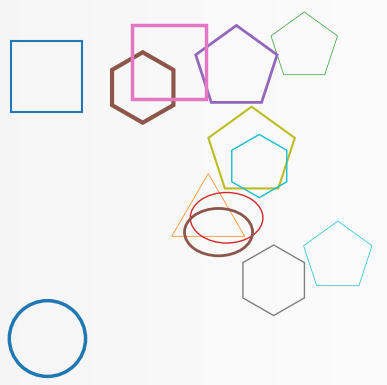[{"shape": "circle", "thickness": 2.5, "radius": 0.49, "center": [0.122, 0.121]}, {"shape": "square", "thickness": 1.5, "radius": 0.46, "center": [0.121, 0.802]}, {"shape": "triangle", "thickness": 0.5, "radius": 0.54, "center": [0.537, 0.441]}, {"shape": "pentagon", "thickness": 0.5, "radius": 0.45, "center": [0.785, 0.879]}, {"shape": "oval", "thickness": 1, "radius": 0.47, "center": [0.585, 0.434]}, {"shape": "pentagon", "thickness": 2, "radius": 0.55, "center": [0.61, 0.823]}, {"shape": "hexagon", "thickness": 3, "radius": 0.46, "center": [0.368, 0.773]}, {"shape": "oval", "thickness": 2, "radius": 0.44, "center": [0.564, 0.397]}, {"shape": "square", "thickness": 2.5, "radius": 0.48, "center": [0.436, 0.84]}, {"shape": "hexagon", "thickness": 1, "radius": 0.46, "center": [0.706, 0.272]}, {"shape": "pentagon", "thickness": 1.5, "radius": 0.59, "center": [0.649, 0.606]}, {"shape": "hexagon", "thickness": 1, "radius": 0.41, "center": [0.669, 0.569]}, {"shape": "pentagon", "thickness": 0.5, "radius": 0.46, "center": [0.872, 0.333]}]